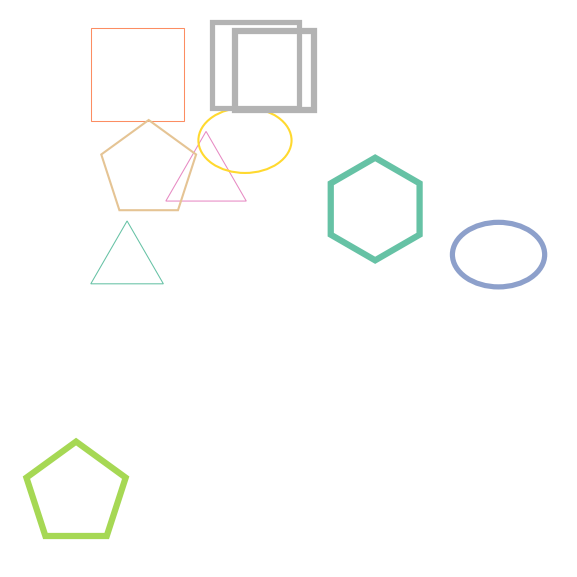[{"shape": "triangle", "thickness": 0.5, "radius": 0.36, "center": [0.22, 0.544]}, {"shape": "hexagon", "thickness": 3, "radius": 0.44, "center": [0.65, 0.637]}, {"shape": "square", "thickness": 0.5, "radius": 0.4, "center": [0.239, 0.87]}, {"shape": "oval", "thickness": 2.5, "radius": 0.4, "center": [0.863, 0.558]}, {"shape": "triangle", "thickness": 0.5, "radius": 0.4, "center": [0.357, 0.691]}, {"shape": "pentagon", "thickness": 3, "radius": 0.45, "center": [0.132, 0.144]}, {"shape": "oval", "thickness": 1, "radius": 0.4, "center": [0.424, 0.756]}, {"shape": "pentagon", "thickness": 1, "radius": 0.43, "center": [0.257, 0.705]}, {"shape": "square", "thickness": 3, "radius": 0.34, "center": [0.475, 0.877]}, {"shape": "square", "thickness": 2.5, "radius": 0.38, "center": [0.442, 0.887]}]